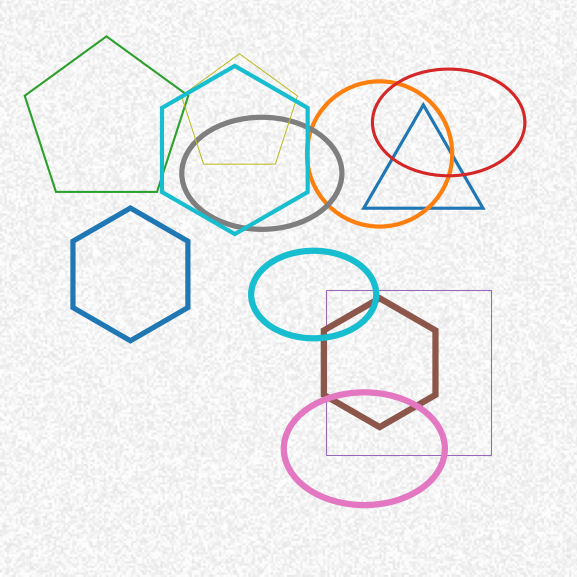[{"shape": "triangle", "thickness": 1.5, "radius": 0.6, "center": [0.733, 0.698]}, {"shape": "hexagon", "thickness": 2.5, "radius": 0.57, "center": [0.226, 0.524]}, {"shape": "circle", "thickness": 2, "radius": 0.63, "center": [0.657, 0.733]}, {"shape": "pentagon", "thickness": 1, "radius": 0.74, "center": [0.184, 0.787]}, {"shape": "oval", "thickness": 1.5, "radius": 0.66, "center": [0.777, 0.787]}, {"shape": "square", "thickness": 0.5, "radius": 0.71, "center": [0.707, 0.354]}, {"shape": "hexagon", "thickness": 3, "radius": 0.56, "center": [0.657, 0.371]}, {"shape": "oval", "thickness": 3, "radius": 0.7, "center": [0.631, 0.222]}, {"shape": "oval", "thickness": 2.5, "radius": 0.69, "center": [0.453, 0.699]}, {"shape": "pentagon", "thickness": 0.5, "radius": 0.53, "center": [0.415, 0.8]}, {"shape": "hexagon", "thickness": 2, "radius": 0.73, "center": [0.407, 0.739]}, {"shape": "oval", "thickness": 3, "radius": 0.54, "center": [0.543, 0.489]}]